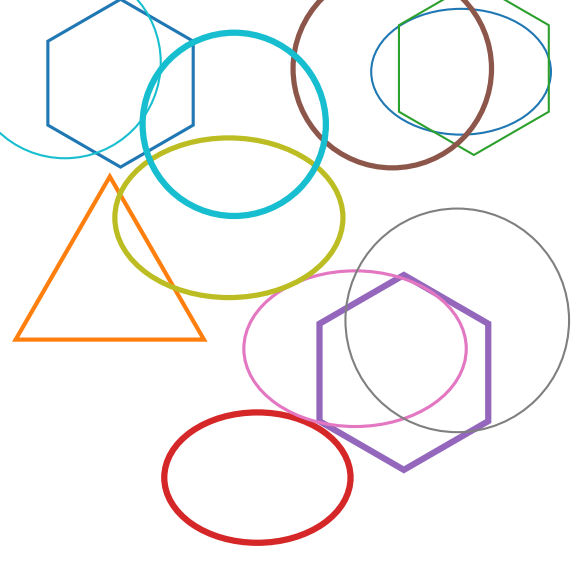[{"shape": "hexagon", "thickness": 1.5, "radius": 0.73, "center": [0.209, 0.855]}, {"shape": "oval", "thickness": 1, "radius": 0.78, "center": [0.798, 0.875]}, {"shape": "triangle", "thickness": 2, "radius": 0.94, "center": [0.19, 0.505]}, {"shape": "hexagon", "thickness": 1, "radius": 0.75, "center": [0.821, 0.881]}, {"shape": "oval", "thickness": 3, "radius": 0.81, "center": [0.446, 0.172]}, {"shape": "hexagon", "thickness": 3, "radius": 0.84, "center": [0.699, 0.354]}, {"shape": "circle", "thickness": 2.5, "radius": 0.86, "center": [0.679, 0.88]}, {"shape": "oval", "thickness": 1.5, "radius": 0.96, "center": [0.615, 0.395]}, {"shape": "circle", "thickness": 1, "radius": 0.97, "center": [0.792, 0.444]}, {"shape": "oval", "thickness": 2.5, "radius": 0.99, "center": [0.396, 0.622]}, {"shape": "circle", "thickness": 1, "radius": 0.83, "center": [0.112, 0.891]}, {"shape": "circle", "thickness": 3, "radius": 0.79, "center": [0.406, 0.784]}]